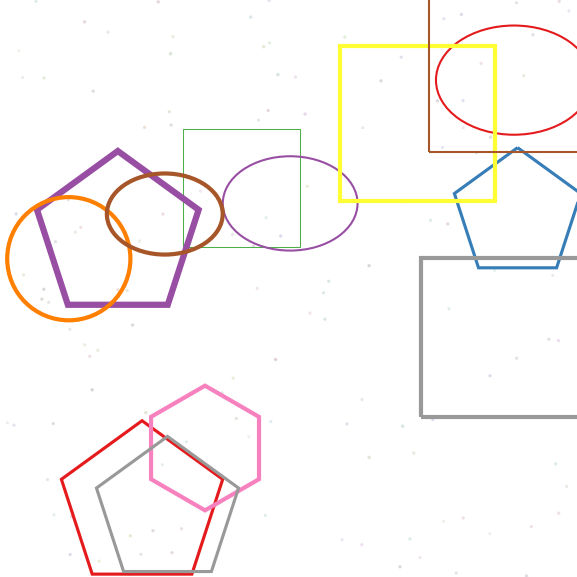[{"shape": "pentagon", "thickness": 1.5, "radius": 0.73, "center": [0.246, 0.124]}, {"shape": "oval", "thickness": 1, "radius": 0.68, "center": [0.89, 0.86]}, {"shape": "pentagon", "thickness": 1.5, "radius": 0.58, "center": [0.896, 0.628]}, {"shape": "square", "thickness": 0.5, "radius": 0.51, "center": [0.418, 0.673]}, {"shape": "pentagon", "thickness": 3, "radius": 0.74, "center": [0.204, 0.59]}, {"shape": "oval", "thickness": 1, "radius": 0.58, "center": [0.502, 0.647]}, {"shape": "circle", "thickness": 2, "radius": 0.53, "center": [0.119, 0.551]}, {"shape": "square", "thickness": 2, "radius": 0.67, "center": [0.723, 0.785]}, {"shape": "oval", "thickness": 2, "radius": 0.5, "center": [0.285, 0.629]}, {"shape": "square", "thickness": 1, "radius": 0.7, "center": [0.883, 0.876]}, {"shape": "hexagon", "thickness": 2, "radius": 0.54, "center": [0.355, 0.223]}, {"shape": "pentagon", "thickness": 1.5, "radius": 0.65, "center": [0.29, 0.114]}, {"shape": "square", "thickness": 2, "radius": 0.69, "center": [0.867, 0.415]}]